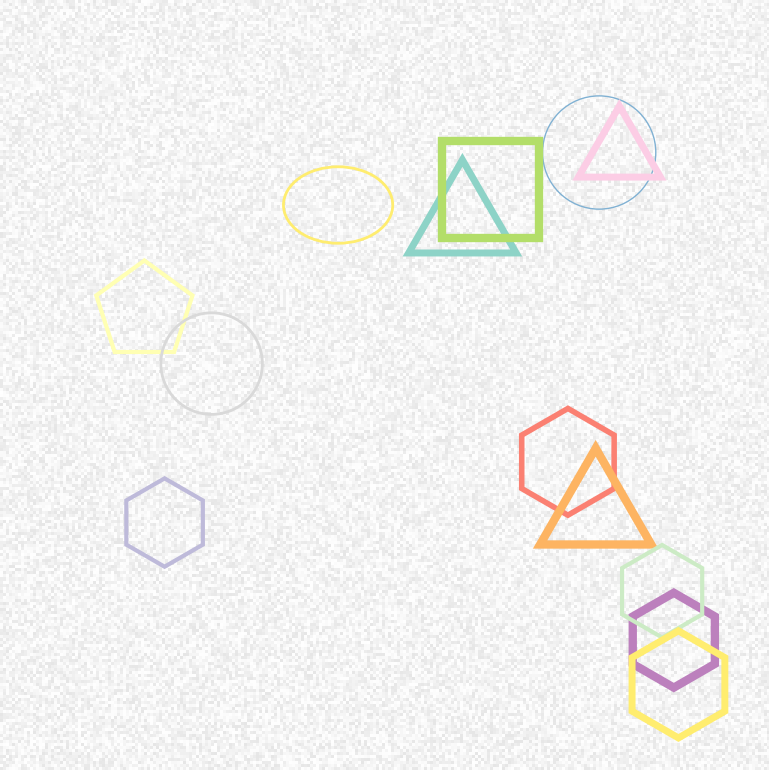[{"shape": "triangle", "thickness": 2.5, "radius": 0.4, "center": [0.601, 0.712]}, {"shape": "pentagon", "thickness": 1.5, "radius": 0.33, "center": [0.187, 0.596]}, {"shape": "hexagon", "thickness": 1.5, "radius": 0.29, "center": [0.214, 0.321]}, {"shape": "hexagon", "thickness": 2, "radius": 0.35, "center": [0.738, 0.4]}, {"shape": "circle", "thickness": 0.5, "radius": 0.37, "center": [0.778, 0.802]}, {"shape": "triangle", "thickness": 3, "radius": 0.42, "center": [0.774, 0.335]}, {"shape": "square", "thickness": 3, "radius": 0.32, "center": [0.637, 0.754]}, {"shape": "triangle", "thickness": 2.5, "radius": 0.31, "center": [0.804, 0.801]}, {"shape": "circle", "thickness": 1, "radius": 0.33, "center": [0.275, 0.528]}, {"shape": "hexagon", "thickness": 3, "radius": 0.31, "center": [0.875, 0.169]}, {"shape": "hexagon", "thickness": 1.5, "radius": 0.3, "center": [0.86, 0.232]}, {"shape": "hexagon", "thickness": 2.5, "radius": 0.35, "center": [0.881, 0.111]}, {"shape": "oval", "thickness": 1, "radius": 0.35, "center": [0.439, 0.734]}]